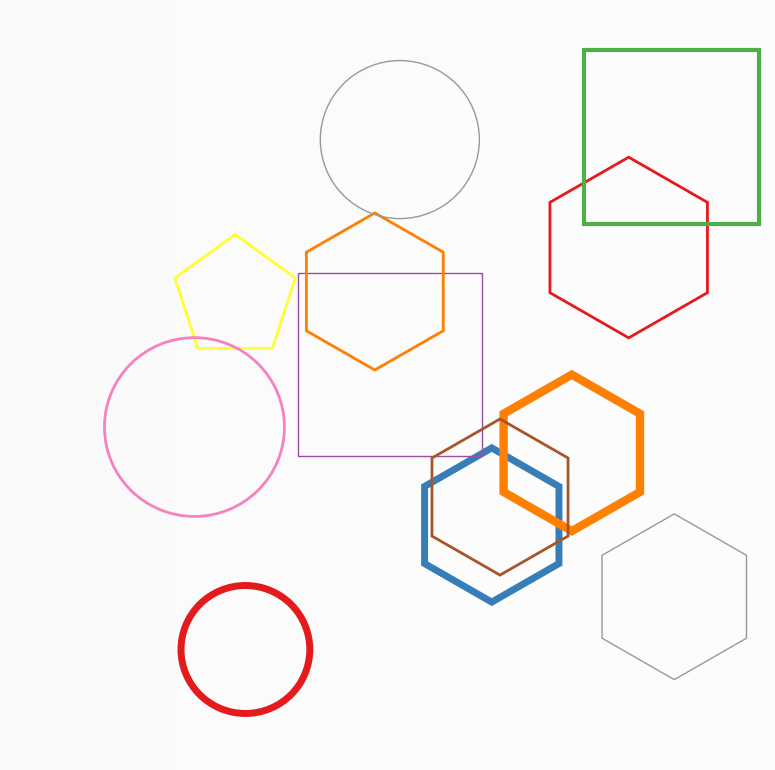[{"shape": "hexagon", "thickness": 1, "radius": 0.59, "center": [0.811, 0.679]}, {"shape": "circle", "thickness": 2.5, "radius": 0.42, "center": [0.317, 0.157]}, {"shape": "hexagon", "thickness": 2.5, "radius": 0.5, "center": [0.635, 0.318]}, {"shape": "square", "thickness": 1.5, "radius": 0.56, "center": [0.867, 0.822]}, {"shape": "square", "thickness": 0.5, "radius": 0.59, "center": [0.503, 0.526]}, {"shape": "hexagon", "thickness": 1, "radius": 0.51, "center": [0.484, 0.621]}, {"shape": "hexagon", "thickness": 3, "radius": 0.51, "center": [0.738, 0.412]}, {"shape": "pentagon", "thickness": 1, "radius": 0.41, "center": [0.303, 0.614]}, {"shape": "hexagon", "thickness": 1, "radius": 0.51, "center": [0.645, 0.354]}, {"shape": "circle", "thickness": 1, "radius": 0.58, "center": [0.251, 0.445]}, {"shape": "circle", "thickness": 0.5, "radius": 0.51, "center": [0.516, 0.819]}, {"shape": "hexagon", "thickness": 0.5, "radius": 0.54, "center": [0.87, 0.225]}]